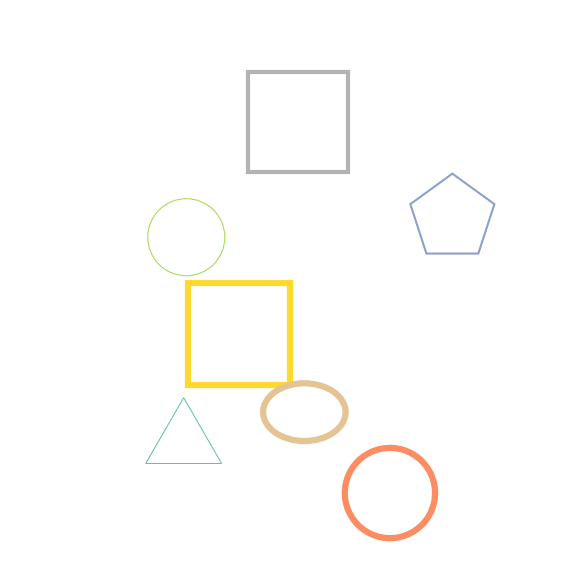[{"shape": "triangle", "thickness": 0.5, "radius": 0.38, "center": [0.318, 0.235]}, {"shape": "circle", "thickness": 3, "radius": 0.39, "center": [0.675, 0.145]}, {"shape": "pentagon", "thickness": 1, "radius": 0.38, "center": [0.783, 0.622]}, {"shape": "circle", "thickness": 0.5, "radius": 0.33, "center": [0.323, 0.588]}, {"shape": "square", "thickness": 3, "radius": 0.44, "center": [0.414, 0.421]}, {"shape": "oval", "thickness": 3, "radius": 0.36, "center": [0.527, 0.285]}, {"shape": "square", "thickness": 2, "radius": 0.43, "center": [0.516, 0.787]}]